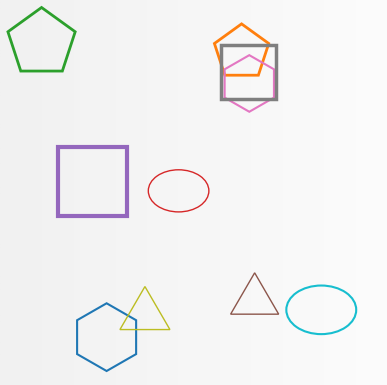[{"shape": "hexagon", "thickness": 1.5, "radius": 0.44, "center": [0.275, 0.124]}, {"shape": "pentagon", "thickness": 2, "radius": 0.37, "center": [0.623, 0.864]}, {"shape": "pentagon", "thickness": 2, "radius": 0.46, "center": [0.107, 0.889]}, {"shape": "oval", "thickness": 1, "radius": 0.39, "center": [0.461, 0.504]}, {"shape": "square", "thickness": 3, "radius": 0.44, "center": [0.239, 0.529]}, {"shape": "triangle", "thickness": 1, "radius": 0.36, "center": [0.657, 0.22]}, {"shape": "hexagon", "thickness": 1.5, "radius": 0.37, "center": [0.643, 0.783]}, {"shape": "square", "thickness": 2.5, "radius": 0.35, "center": [0.642, 0.813]}, {"shape": "triangle", "thickness": 1, "radius": 0.37, "center": [0.374, 0.181]}, {"shape": "oval", "thickness": 1.5, "radius": 0.45, "center": [0.829, 0.195]}]